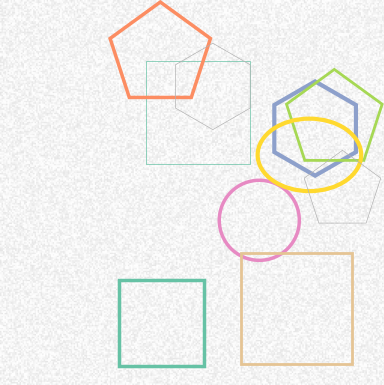[{"shape": "square", "thickness": 0.5, "radius": 0.67, "center": [0.515, 0.708]}, {"shape": "square", "thickness": 2.5, "radius": 0.55, "center": [0.42, 0.161]}, {"shape": "pentagon", "thickness": 2.5, "radius": 0.69, "center": [0.416, 0.858]}, {"shape": "hexagon", "thickness": 3, "radius": 0.61, "center": [0.819, 0.666]}, {"shape": "circle", "thickness": 2.5, "radius": 0.52, "center": [0.674, 0.428]}, {"shape": "pentagon", "thickness": 2, "radius": 0.65, "center": [0.868, 0.689]}, {"shape": "oval", "thickness": 3, "radius": 0.67, "center": [0.804, 0.598]}, {"shape": "square", "thickness": 2, "radius": 0.72, "center": [0.771, 0.199]}, {"shape": "hexagon", "thickness": 0.5, "radius": 0.56, "center": [0.553, 0.776]}, {"shape": "pentagon", "thickness": 0.5, "radius": 0.52, "center": [0.89, 0.505]}]